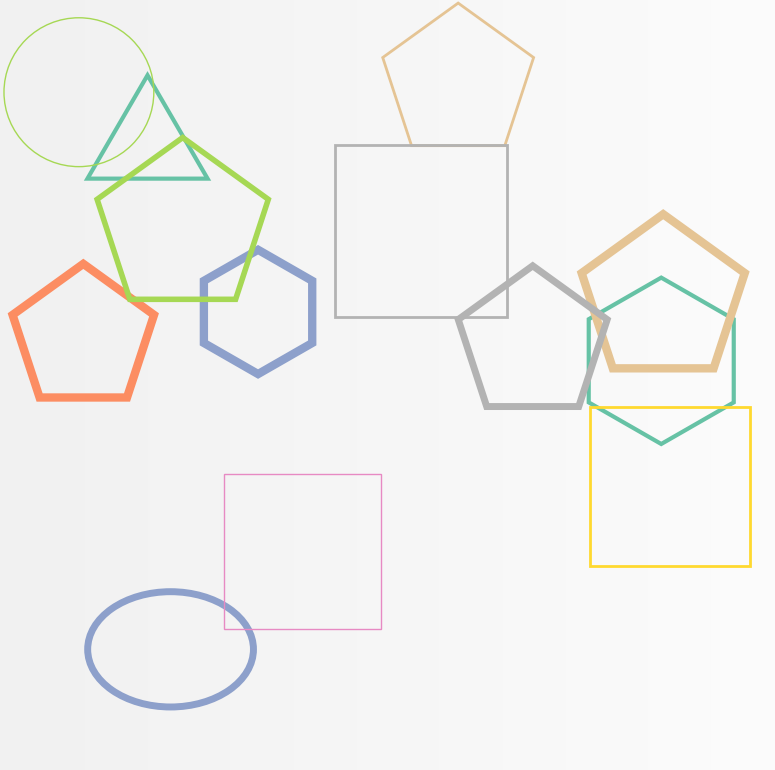[{"shape": "triangle", "thickness": 1.5, "radius": 0.45, "center": [0.19, 0.813]}, {"shape": "hexagon", "thickness": 1.5, "radius": 0.54, "center": [0.853, 0.531]}, {"shape": "pentagon", "thickness": 3, "radius": 0.48, "center": [0.107, 0.561]}, {"shape": "hexagon", "thickness": 3, "radius": 0.4, "center": [0.333, 0.595]}, {"shape": "oval", "thickness": 2.5, "radius": 0.53, "center": [0.22, 0.157]}, {"shape": "square", "thickness": 0.5, "radius": 0.51, "center": [0.39, 0.284]}, {"shape": "circle", "thickness": 0.5, "radius": 0.48, "center": [0.102, 0.88]}, {"shape": "pentagon", "thickness": 2, "radius": 0.58, "center": [0.236, 0.705]}, {"shape": "square", "thickness": 1, "radius": 0.52, "center": [0.865, 0.368]}, {"shape": "pentagon", "thickness": 3, "radius": 0.55, "center": [0.856, 0.611]}, {"shape": "pentagon", "thickness": 1, "radius": 0.51, "center": [0.591, 0.894]}, {"shape": "pentagon", "thickness": 2.5, "radius": 0.51, "center": [0.687, 0.554]}, {"shape": "square", "thickness": 1, "radius": 0.56, "center": [0.543, 0.7]}]